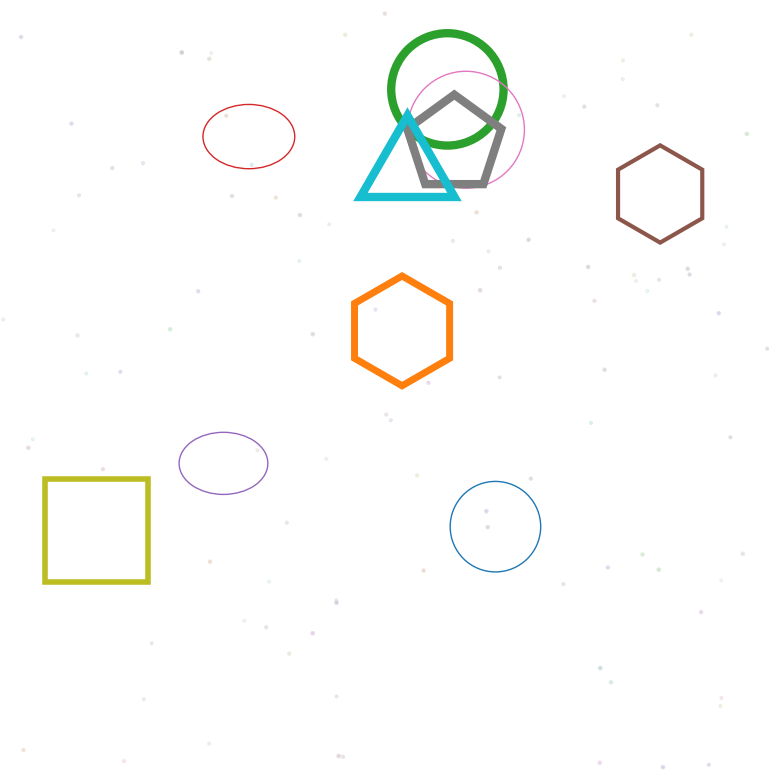[{"shape": "circle", "thickness": 0.5, "radius": 0.29, "center": [0.643, 0.316]}, {"shape": "hexagon", "thickness": 2.5, "radius": 0.36, "center": [0.522, 0.57]}, {"shape": "circle", "thickness": 3, "radius": 0.36, "center": [0.581, 0.884]}, {"shape": "oval", "thickness": 0.5, "radius": 0.3, "center": [0.323, 0.823]}, {"shape": "oval", "thickness": 0.5, "radius": 0.29, "center": [0.29, 0.398]}, {"shape": "hexagon", "thickness": 1.5, "radius": 0.32, "center": [0.857, 0.748]}, {"shape": "circle", "thickness": 0.5, "radius": 0.38, "center": [0.605, 0.832]}, {"shape": "pentagon", "thickness": 3, "radius": 0.32, "center": [0.59, 0.813]}, {"shape": "square", "thickness": 2, "radius": 0.34, "center": [0.125, 0.311]}, {"shape": "triangle", "thickness": 3, "radius": 0.35, "center": [0.529, 0.779]}]